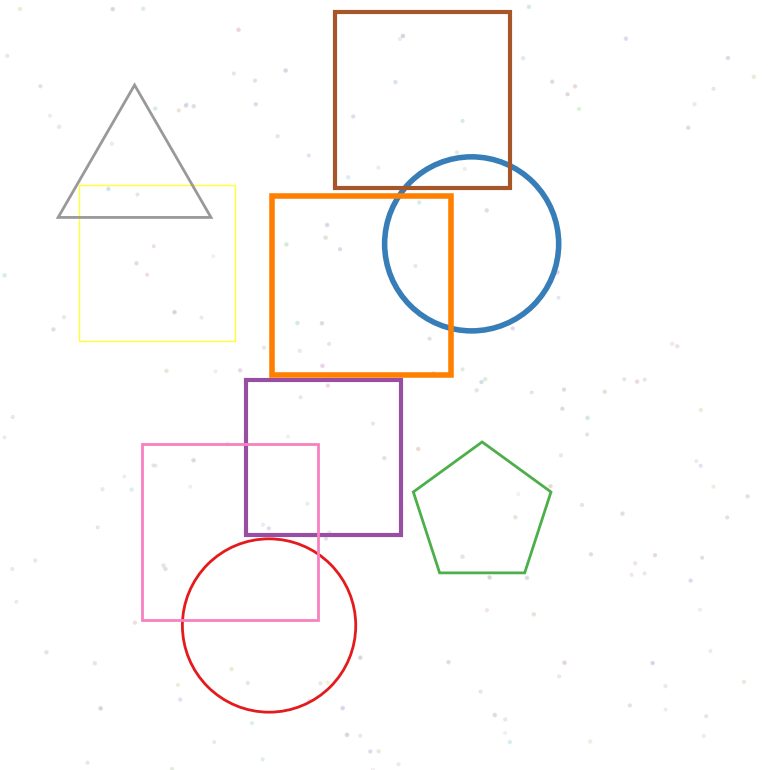[{"shape": "circle", "thickness": 1, "radius": 0.56, "center": [0.349, 0.188]}, {"shape": "circle", "thickness": 2, "radius": 0.57, "center": [0.613, 0.683]}, {"shape": "pentagon", "thickness": 1, "radius": 0.47, "center": [0.626, 0.332]}, {"shape": "square", "thickness": 1.5, "radius": 0.5, "center": [0.42, 0.406]}, {"shape": "square", "thickness": 2, "radius": 0.58, "center": [0.47, 0.63]}, {"shape": "square", "thickness": 0.5, "radius": 0.51, "center": [0.204, 0.658]}, {"shape": "square", "thickness": 1.5, "radius": 0.57, "center": [0.549, 0.87]}, {"shape": "square", "thickness": 1, "radius": 0.57, "center": [0.299, 0.309]}, {"shape": "triangle", "thickness": 1, "radius": 0.57, "center": [0.175, 0.775]}]